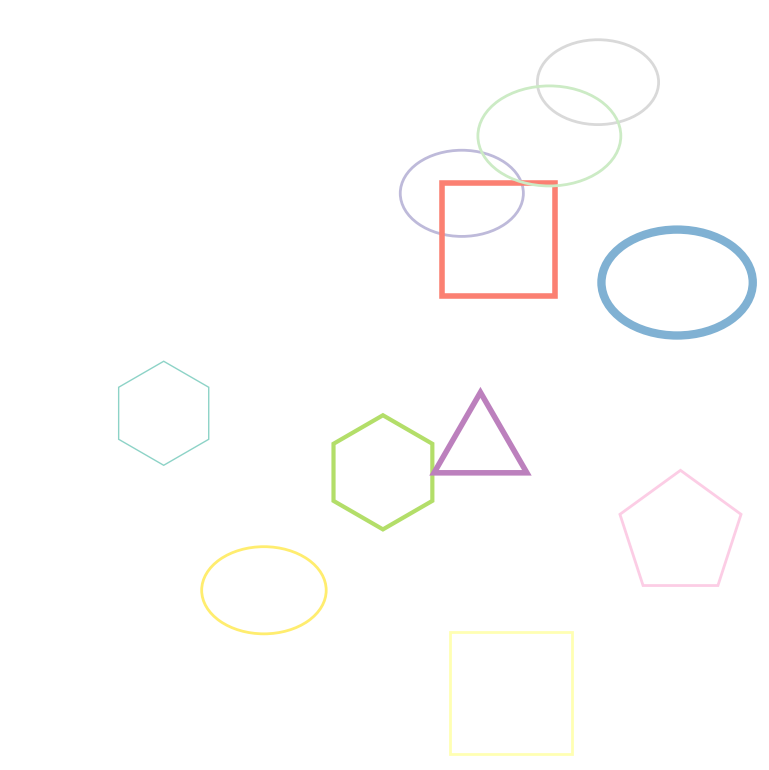[{"shape": "hexagon", "thickness": 0.5, "radius": 0.34, "center": [0.213, 0.463]}, {"shape": "square", "thickness": 1, "radius": 0.4, "center": [0.664, 0.1]}, {"shape": "oval", "thickness": 1, "radius": 0.4, "center": [0.6, 0.749]}, {"shape": "square", "thickness": 2, "radius": 0.37, "center": [0.648, 0.69]}, {"shape": "oval", "thickness": 3, "radius": 0.49, "center": [0.879, 0.633]}, {"shape": "hexagon", "thickness": 1.5, "radius": 0.37, "center": [0.497, 0.387]}, {"shape": "pentagon", "thickness": 1, "radius": 0.41, "center": [0.884, 0.306]}, {"shape": "oval", "thickness": 1, "radius": 0.39, "center": [0.777, 0.893]}, {"shape": "triangle", "thickness": 2, "radius": 0.35, "center": [0.624, 0.421]}, {"shape": "oval", "thickness": 1, "radius": 0.46, "center": [0.713, 0.823]}, {"shape": "oval", "thickness": 1, "radius": 0.4, "center": [0.343, 0.233]}]